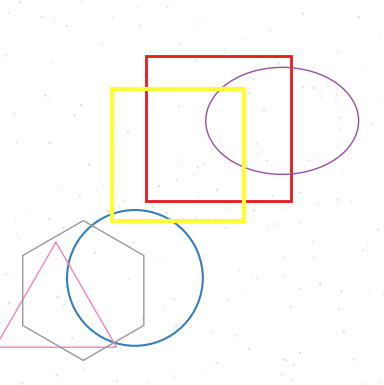[{"shape": "square", "thickness": 2, "radius": 0.94, "center": [0.568, 0.666]}, {"shape": "circle", "thickness": 1.5, "radius": 0.88, "center": [0.35, 0.278]}, {"shape": "oval", "thickness": 1, "radius": 0.99, "center": [0.733, 0.686]}, {"shape": "square", "thickness": 3, "radius": 0.86, "center": [0.463, 0.597]}, {"shape": "triangle", "thickness": 1, "radius": 0.91, "center": [0.145, 0.189]}, {"shape": "hexagon", "thickness": 1, "radius": 0.91, "center": [0.216, 0.245]}]